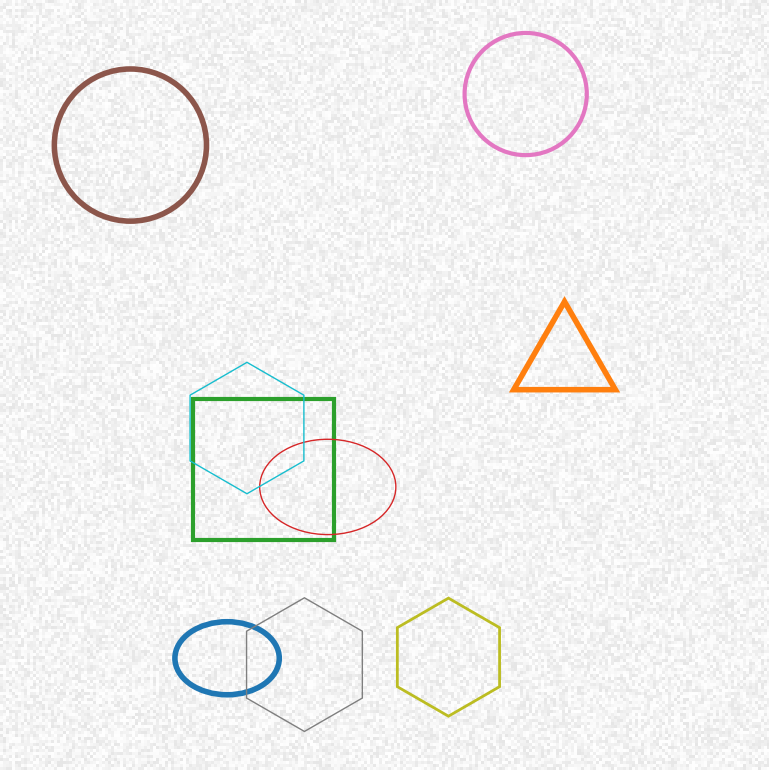[{"shape": "oval", "thickness": 2, "radius": 0.34, "center": [0.295, 0.145]}, {"shape": "triangle", "thickness": 2, "radius": 0.38, "center": [0.733, 0.532]}, {"shape": "square", "thickness": 1.5, "radius": 0.46, "center": [0.342, 0.39]}, {"shape": "oval", "thickness": 0.5, "radius": 0.44, "center": [0.426, 0.368]}, {"shape": "circle", "thickness": 2, "radius": 0.49, "center": [0.169, 0.812]}, {"shape": "circle", "thickness": 1.5, "radius": 0.4, "center": [0.683, 0.878]}, {"shape": "hexagon", "thickness": 0.5, "radius": 0.43, "center": [0.395, 0.137]}, {"shape": "hexagon", "thickness": 1, "radius": 0.38, "center": [0.582, 0.147]}, {"shape": "hexagon", "thickness": 0.5, "radius": 0.43, "center": [0.321, 0.444]}]